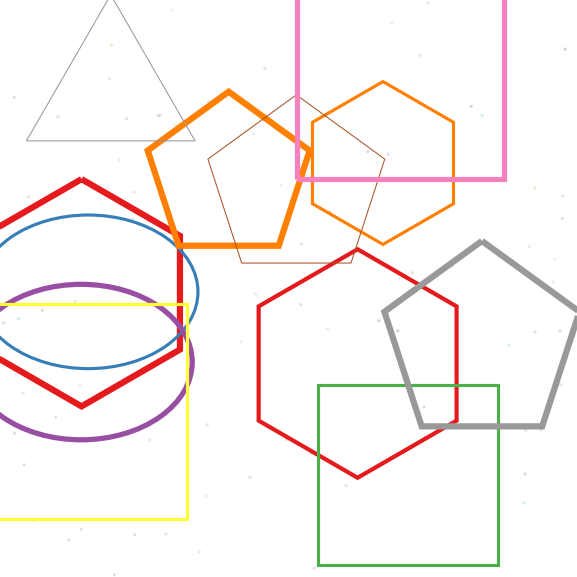[{"shape": "hexagon", "thickness": 3, "radius": 0.98, "center": [0.141, 0.492]}, {"shape": "hexagon", "thickness": 2, "radius": 0.99, "center": [0.619, 0.37]}, {"shape": "oval", "thickness": 1.5, "radius": 0.95, "center": [0.153, 0.494]}, {"shape": "square", "thickness": 1.5, "radius": 0.78, "center": [0.706, 0.177]}, {"shape": "oval", "thickness": 2.5, "radius": 0.96, "center": [0.141, 0.372]}, {"shape": "hexagon", "thickness": 1.5, "radius": 0.7, "center": [0.663, 0.717]}, {"shape": "pentagon", "thickness": 3, "radius": 0.74, "center": [0.396, 0.693]}, {"shape": "square", "thickness": 1.5, "radius": 0.93, "center": [0.137, 0.286]}, {"shape": "pentagon", "thickness": 0.5, "radius": 0.81, "center": [0.513, 0.674]}, {"shape": "square", "thickness": 2.5, "radius": 0.89, "center": [0.694, 0.868]}, {"shape": "pentagon", "thickness": 3, "radius": 0.89, "center": [0.835, 0.404]}, {"shape": "triangle", "thickness": 0.5, "radius": 0.84, "center": [0.192, 0.839]}]